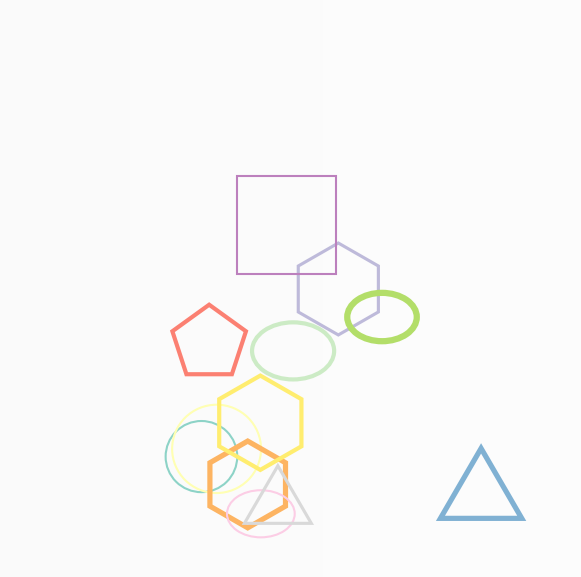[{"shape": "circle", "thickness": 1, "radius": 0.31, "center": [0.347, 0.209]}, {"shape": "circle", "thickness": 1, "radius": 0.38, "center": [0.373, 0.222]}, {"shape": "hexagon", "thickness": 1.5, "radius": 0.4, "center": [0.582, 0.499]}, {"shape": "pentagon", "thickness": 2, "radius": 0.33, "center": [0.36, 0.405]}, {"shape": "triangle", "thickness": 2.5, "radius": 0.4, "center": [0.828, 0.142]}, {"shape": "hexagon", "thickness": 2.5, "radius": 0.38, "center": [0.426, 0.16]}, {"shape": "oval", "thickness": 3, "radius": 0.3, "center": [0.657, 0.45]}, {"shape": "oval", "thickness": 1, "radius": 0.29, "center": [0.449, 0.109]}, {"shape": "triangle", "thickness": 1.5, "radius": 0.33, "center": [0.478, 0.126]}, {"shape": "square", "thickness": 1, "radius": 0.43, "center": [0.493, 0.609]}, {"shape": "oval", "thickness": 2, "radius": 0.35, "center": [0.504, 0.392]}, {"shape": "hexagon", "thickness": 2, "radius": 0.41, "center": [0.448, 0.267]}]